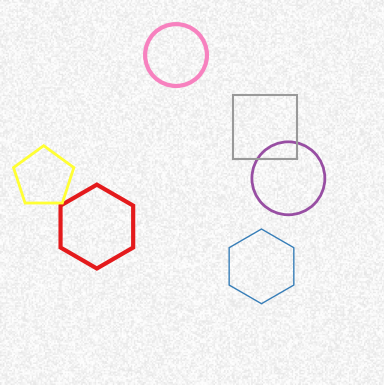[{"shape": "hexagon", "thickness": 3, "radius": 0.54, "center": [0.252, 0.412]}, {"shape": "hexagon", "thickness": 1, "radius": 0.48, "center": [0.679, 0.308]}, {"shape": "circle", "thickness": 2, "radius": 0.47, "center": [0.749, 0.537]}, {"shape": "pentagon", "thickness": 2, "radius": 0.41, "center": [0.113, 0.539]}, {"shape": "circle", "thickness": 3, "radius": 0.4, "center": [0.457, 0.857]}, {"shape": "square", "thickness": 1.5, "radius": 0.42, "center": [0.688, 0.671]}]